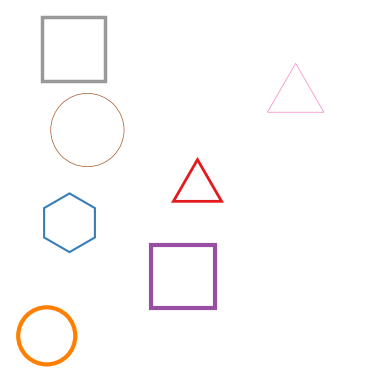[{"shape": "triangle", "thickness": 2, "radius": 0.36, "center": [0.513, 0.513]}, {"shape": "hexagon", "thickness": 1.5, "radius": 0.38, "center": [0.181, 0.421]}, {"shape": "square", "thickness": 3, "radius": 0.41, "center": [0.476, 0.282]}, {"shape": "circle", "thickness": 3, "radius": 0.37, "center": [0.121, 0.128]}, {"shape": "circle", "thickness": 0.5, "radius": 0.48, "center": [0.227, 0.662]}, {"shape": "triangle", "thickness": 0.5, "radius": 0.42, "center": [0.768, 0.751]}, {"shape": "square", "thickness": 2.5, "radius": 0.41, "center": [0.191, 0.873]}]